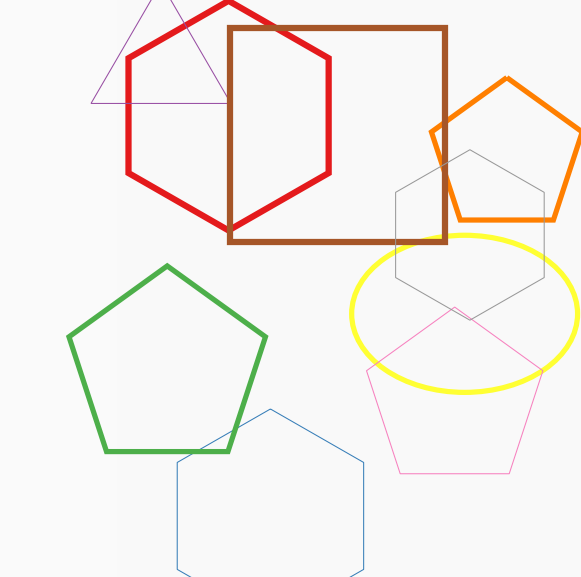[{"shape": "hexagon", "thickness": 3, "radius": 0.99, "center": [0.393, 0.799]}, {"shape": "hexagon", "thickness": 0.5, "radius": 0.93, "center": [0.465, 0.106]}, {"shape": "pentagon", "thickness": 2.5, "radius": 0.89, "center": [0.288, 0.361]}, {"shape": "triangle", "thickness": 0.5, "radius": 0.69, "center": [0.277, 0.889]}, {"shape": "pentagon", "thickness": 2.5, "radius": 0.68, "center": [0.872, 0.728]}, {"shape": "oval", "thickness": 2.5, "radius": 0.97, "center": [0.799, 0.456]}, {"shape": "square", "thickness": 3, "radius": 0.93, "center": [0.581, 0.766]}, {"shape": "pentagon", "thickness": 0.5, "radius": 0.8, "center": [0.782, 0.308]}, {"shape": "hexagon", "thickness": 0.5, "radius": 0.74, "center": [0.808, 0.592]}]